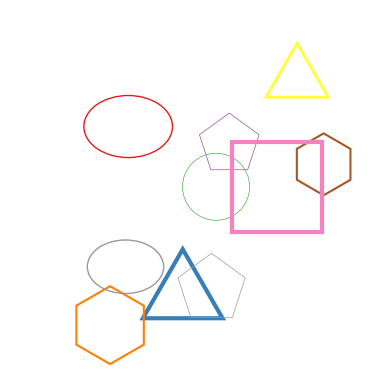[{"shape": "oval", "thickness": 1, "radius": 0.58, "center": [0.333, 0.671]}, {"shape": "triangle", "thickness": 3, "radius": 0.6, "center": [0.475, 0.233]}, {"shape": "circle", "thickness": 0.5, "radius": 0.44, "center": [0.561, 0.515]}, {"shape": "pentagon", "thickness": 0.5, "radius": 0.41, "center": [0.595, 0.625]}, {"shape": "hexagon", "thickness": 1.5, "radius": 0.51, "center": [0.286, 0.155]}, {"shape": "triangle", "thickness": 2, "radius": 0.47, "center": [0.772, 0.794]}, {"shape": "hexagon", "thickness": 1.5, "radius": 0.4, "center": [0.841, 0.573]}, {"shape": "square", "thickness": 3, "radius": 0.58, "center": [0.72, 0.513]}, {"shape": "oval", "thickness": 1, "radius": 0.5, "center": [0.326, 0.307]}, {"shape": "pentagon", "thickness": 0.5, "radius": 0.46, "center": [0.55, 0.25]}]